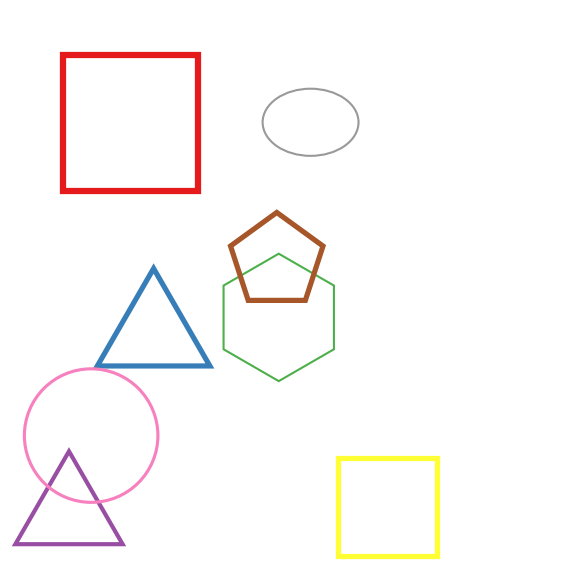[{"shape": "square", "thickness": 3, "radius": 0.59, "center": [0.226, 0.786]}, {"shape": "triangle", "thickness": 2.5, "radius": 0.56, "center": [0.266, 0.422]}, {"shape": "hexagon", "thickness": 1, "radius": 0.55, "center": [0.483, 0.45]}, {"shape": "triangle", "thickness": 2, "radius": 0.54, "center": [0.119, 0.11]}, {"shape": "square", "thickness": 2.5, "radius": 0.43, "center": [0.672, 0.121]}, {"shape": "pentagon", "thickness": 2.5, "radius": 0.42, "center": [0.479, 0.547]}, {"shape": "circle", "thickness": 1.5, "radius": 0.58, "center": [0.158, 0.245]}, {"shape": "oval", "thickness": 1, "radius": 0.42, "center": [0.538, 0.787]}]